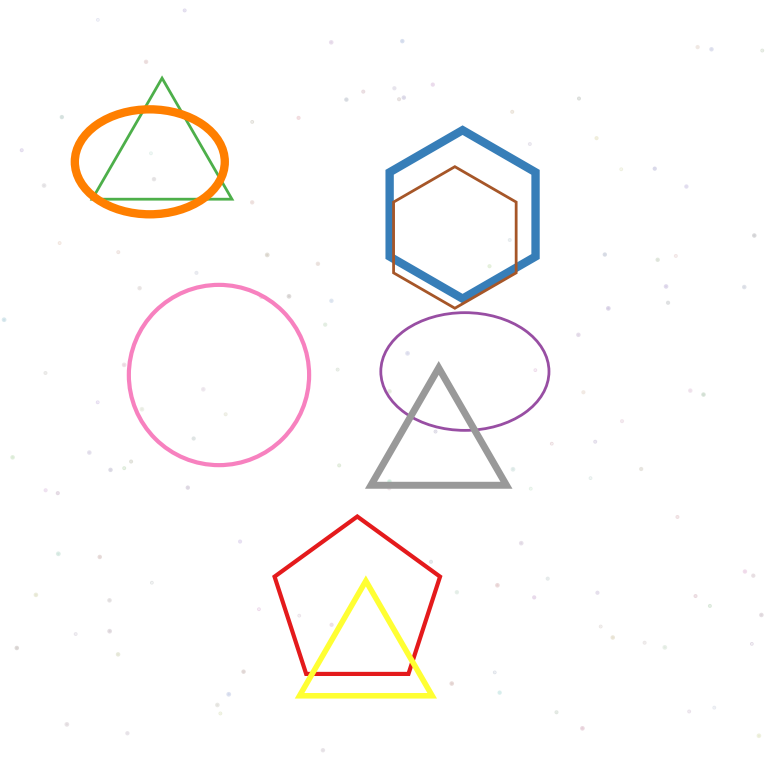[{"shape": "pentagon", "thickness": 1.5, "radius": 0.56, "center": [0.464, 0.216]}, {"shape": "hexagon", "thickness": 3, "radius": 0.55, "center": [0.601, 0.722]}, {"shape": "triangle", "thickness": 1, "radius": 0.52, "center": [0.21, 0.794]}, {"shape": "oval", "thickness": 1, "radius": 0.55, "center": [0.604, 0.518]}, {"shape": "oval", "thickness": 3, "radius": 0.49, "center": [0.195, 0.79]}, {"shape": "triangle", "thickness": 2, "radius": 0.5, "center": [0.475, 0.146]}, {"shape": "hexagon", "thickness": 1, "radius": 0.46, "center": [0.591, 0.692]}, {"shape": "circle", "thickness": 1.5, "radius": 0.59, "center": [0.284, 0.513]}, {"shape": "triangle", "thickness": 2.5, "radius": 0.51, "center": [0.57, 0.421]}]